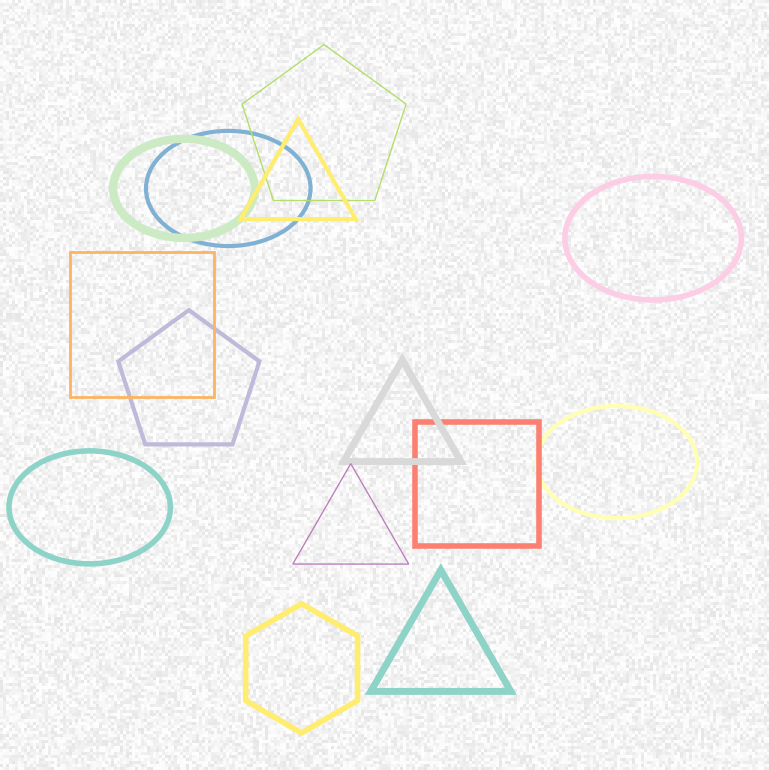[{"shape": "triangle", "thickness": 2.5, "radius": 0.53, "center": [0.572, 0.155]}, {"shape": "oval", "thickness": 2, "radius": 0.52, "center": [0.117, 0.341]}, {"shape": "oval", "thickness": 1.5, "radius": 0.52, "center": [0.801, 0.4]}, {"shape": "pentagon", "thickness": 1.5, "radius": 0.48, "center": [0.245, 0.501]}, {"shape": "square", "thickness": 2, "radius": 0.4, "center": [0.62, 0.371]}, {"shape": "oval", "thickness": 1.5, "radius": 0.53, "center": [0.296, 0.755]}, {"shape": "square", "thickness": 1, "radius": 0.47, "center": [0.184, 0.579]}, {"shape": "pentagon", "thickness": 0.5, "radius": 0.56, "center": [0.421, 0.83]}, {"shape": "oval", "thickness": 2, "radius": 0.57, "center": [0.848, 0.691]}, {"shape": "triangle", "thickness": 2.5, "radius": 0.44, "center": [0.522, 0.445]}, {"shape": "triangle", "thickness": 0.5, "radius": 0.43, "center": [0.456, 0.311]}, {"shape": "oval", "thickness": 3, "radius": 0.46, "center": [0.239, 0.755]}, {"shape": "hexagon", "thickness": 2, "radius": 0.42, "center": [0.392, 0.132]}, {"shape": "triangle", "thickness": 1.5, "radius": 0.43, "center": [0.387, 0.759]}]